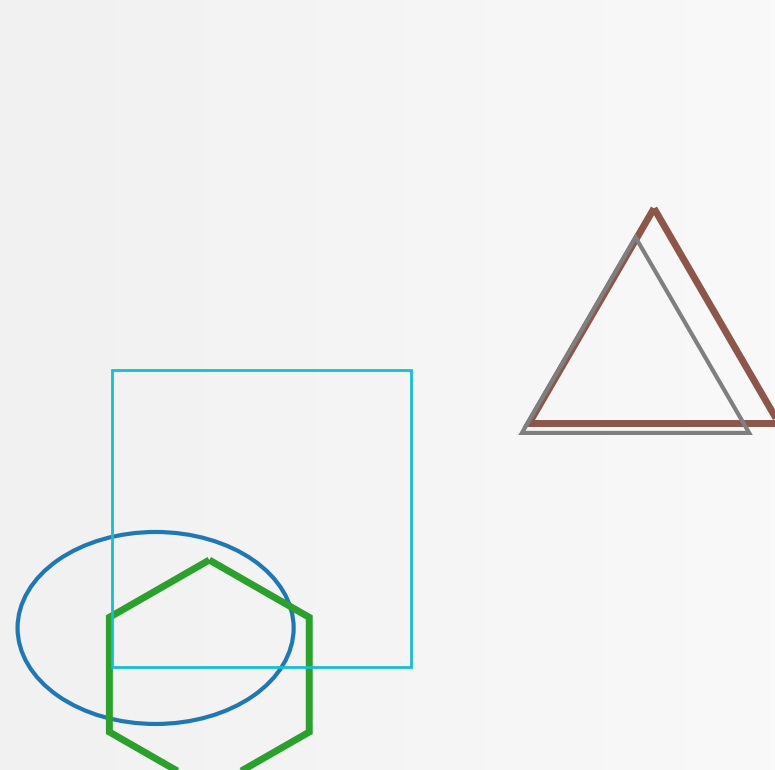[{"shape": "oval", "thickness": 1.5, "radius": 0.89, "center": [0.201, 0.184]}, {"shape": "hexagon", "thickness": 2.5, "radius": 0.74, "center": [0.27, 0.124]}, {"shape": "triangle", "thickness": 2.5, "radius": 0.93, "center": [0.844, 0.543]}, {"shape": "triangle", "thickness": 1.5, "radius": 0.85, "center": [0.82, 0.522]}, {"shape": "square", "thickness": 1, "radius": 0.96, "center": [0.338, 0.326]}]